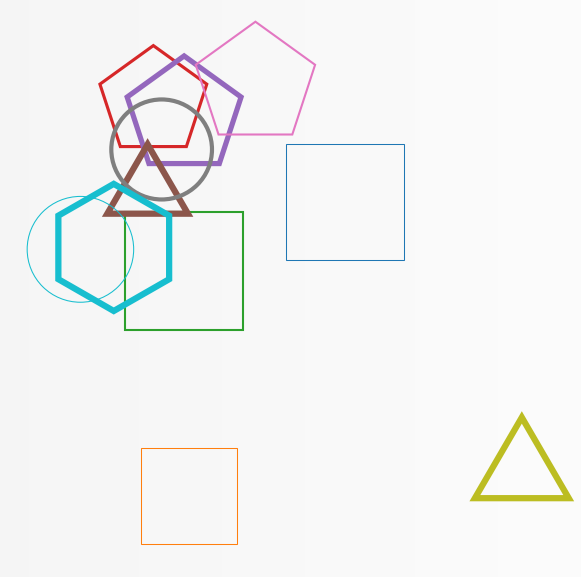[{"shape": "square", "thickness": 0.5, "radius": 0.5, "center": [0.593, 0.65]}, {"shape": "square", "thickness": 0.5, "radius": 0.42, "center": [0.325, 0.14]}, {"shape": "square", "thickness": 1, "radius": 0.51, "center": [0.317, 0.53]}, {"shape": "pentagon", "thickness": 1.5, "radius": 0.48, "center": [0.264, 0.824]}, {"shape": "pentagon", "thickness": 2.5, "radius": 0.52, "center": [0.317, 0.799]}, {"shape": "triangle", "thickness": 3, "radius": 0.4, "center": [0.254, 0.669]}, {"shape": "pentagon", "thickness": 1, "radius": 0.54, "center": [0.439, 0.854]}, {"shape": "circle", "thickness": 2, "radius": 0.43, "center": [0.278, 0.74]}, {"shape": "triangle", "thickness": 3, "radius": 0.47, "center": [0.898, 0.183]}, {"shape": "hexagon", "thickness": 3, "radius": 0.55, "center": [0.196, 0.571]}, {"shape": "circle", "thickness": 0.5, "radius": 0.46, "center": [0.138, 0.567]}]